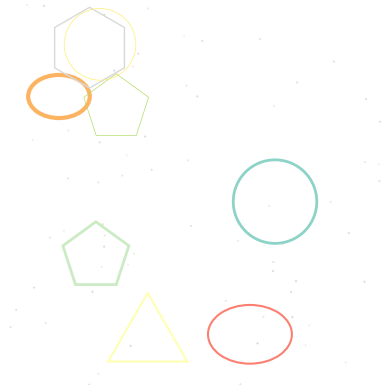[{"shape": "circle", "thickness": 2, "radius": 0.54, "center": [0.714, 0.476]}, {"shape": "triangle", "thickness": 1.5, "radius": 0.59, "center": [0.384, 0.12]}, {"shape": "oval", "thickness": 1.5, "radius": 0.54, "center": [0.649, 0.132]}, {"shape": "oval", "thickness": 3, "radius": 0.4, "center": [0.153, 0.749]}, {"shape": "pentagon", "thickness": 0.5, "radius": 0.44, "center": [0.302, 0.72]}, {"shape": "hexagon", "thickness": 1, "radius": 0.52, "center": [0.233, 0.876]}, {"shape": "pentagon", "thickness": 2, "radius": 0.45, "center": [0.249, 0.334]}, {"shape": "circle", "thickness": 0.5, "radius": 0.47, "center": [0.26, 0.885]}]